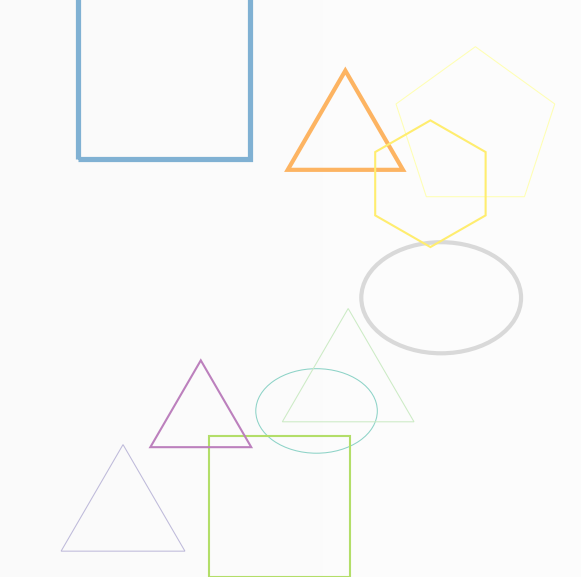[{"shape": "oval", "thickness": 0.5, "radius": 0.52, "center": [0.545, 0.288]}, {"shape": "pentagon", "thickness": 0.5, "radius": 0.72, "center": [0.818, 0.775]}, {"shape": "triangle", "thickness": 0.5, "radius": 0.62, "center": [0.212, 0.106]}, {"shape": "square", "thickness": 2.5, "radius": 0.74, "center": [0.282, 0.871]}, {"shape": "triangle", "thickness": 2, "radius": 0.57, "center": [0.594, 0.762]}, {"shape": "square", "thickness": 1, "radius": 0.61, "center": [0.481, 0.122]}, {"shape": "oval", "thickness": 2, "radius": 0.69, "center": [0.759, 0.484]}, {"shape": "triangle", "thickness": 1, "radius": 0.5, "center": [0.345, 0.275]}, {"shape": "triangle", "thickness": 0.5, "radius": 0.65, "center": [0.599, 0.334]}, {"shape": "hexagon", "thickness": 1, "radius": 0.55, "center": [0.74, 0.681]}]